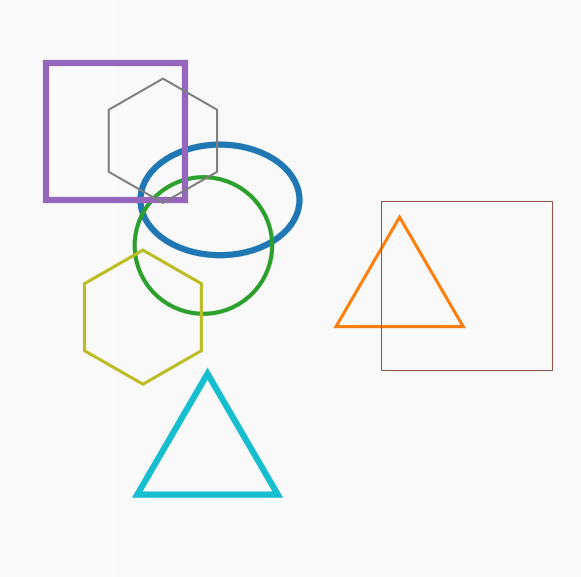[{"shape": "oval", "thickness": 3, "radius": 0.68, "center": [0.378, 0.653]}, {"shape": "triangle", "thickness": 1.5, "radius": 0.63, "center": [0.687, 0.497]}, {"shape": "circle", "thickness": 2, "radius": 0.59, "center": [0.35, 0.574]}, {"shape": "square", "thickness": 3, "radius": 0.6, "center": [0.198, 0.772]}, {"shape": "square", "thickness": 0.5, "radius": 0.73, "center": [0.803, 0.505]}, {"shape": "hexagon", "thickness": 1, "radius": 0.54, "center": [0.28, 0.755]}, {"shape": "hexagon", "thickness": 1.5, "radius": 0.58, "center": [0.246, 0.45]}, {"shape": "triangle", "thickness": 3, "radius": 0.7, "center": [0.357, 0.212]}]